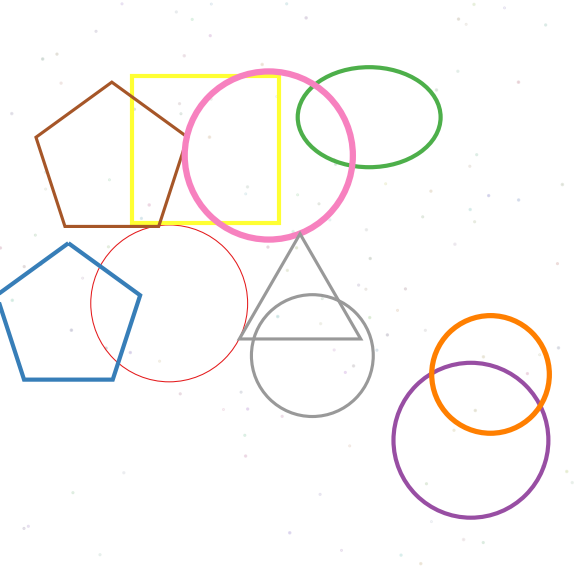[{"shape": "circle", "thickness": 0.5, "radius": 0.68, "center": [0.293, 0.474]}, {"shape": "pentagon", "thickness": 2, "radius": 0.65, "center": [0.118, 0.447]}, {"shape": "oval", "thickness": 2, "radius": 0.62, "center": [0.639, 0.796]}, {"shape": "circle", "thickness": 2, "radius": 0.67, "center": [0.815, 0.237]}, {"shape": "circle", "thickness": 2.5, "radius": 0.51, "center": [0.849, 0.351]}, {"shape": "square", "thickness": 2, "radius": 0.63, "center": [0.356, 0.74]}, {"shape": "pentagon", "thickness": 1.5, "radius": 0.69, "center": [0.194, 0.719]}, {"shape": "circle", "thickness": 3, "radius": 0.73, "center": [0.465, 0.73]}, {"shape": "triangle", "thickness": 1.5, "radius": 0.61, "center": [0.52, 0.473]}, {"shape": "circle", "thickness": 1.5, "radius": 0.53, "center": [0.541, 0.383]}]